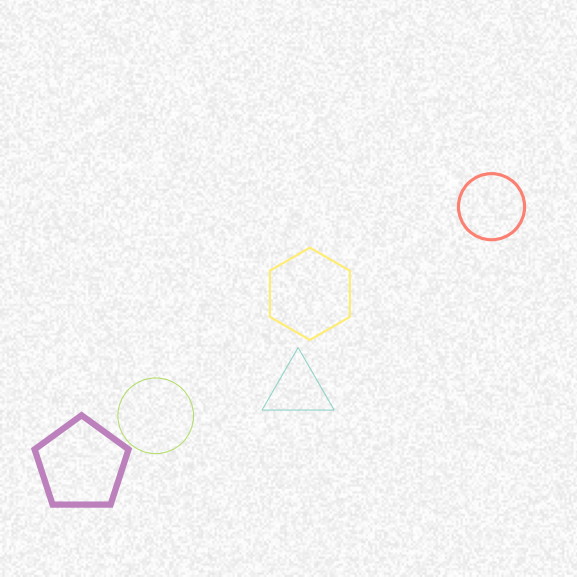[{"shape": "triangle", "thickness": 0.5, "radius": 0.36, "center": [0.516, 0.325]}, {"shape": "circle", "thickness": 1.5, "radius": 0.29, "center": [0.851, 0.641]}, {"shape": "circle", "thickness": 0.5, "radius": 0.33, "center": [0.27, 0.279]}, {"shape": "pentagon", "thickness": 3, "radius": 0.43, "center": [0.141, 0.195]}, {"shape": "hexagon", "thickness": 1, "radius": 0.4, "center": [0.537, 0.49]}]